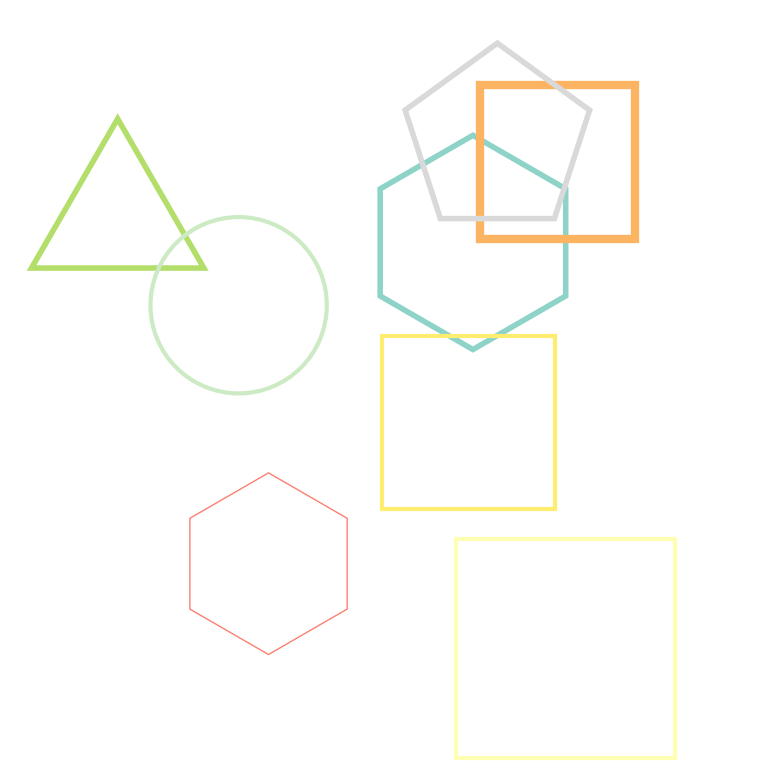[{"shape": "hexagon", "thickness": 2, "radius": 0.7, "center": [0.614, 0.685]}, {"shape": "square", "thickness": 1.5, "radius": 0.71, "center": [0.734, 0.158]}, {"shape": "hexagon", "thickness": 0.5, "radius": 0.59, "center": [0.349, 0.268]}, {"shape": "square", "thickness": 3, "radius": 0.5, "center": [0.724, 0.79]}, {"shape": "triangle", "thickness": 2, "radius": 0.65, "center": [0.153, 0.717]}, {"shape": "pentagon", "thickness": 2, "radius": 0.63, "center": [0.646, 0.818]}, {"shape": "circle", "thickness": 1.5, "radius": 0.57, "center": [0.31, 0.604]}, {"shape": "square", "thickness": 1.5, "radius": 0.56, "center": [0.609, 0.452]}]